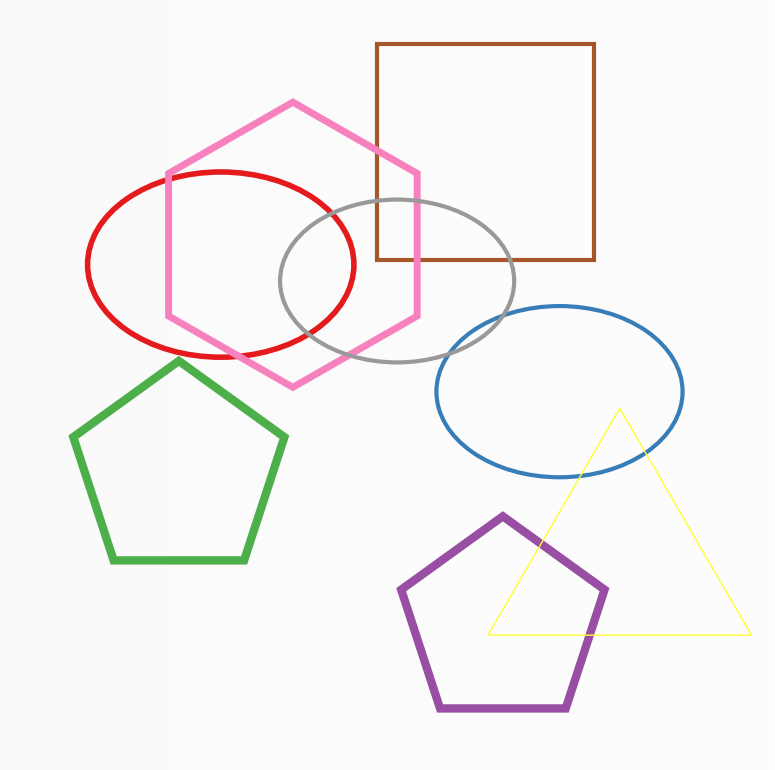[{"shape": "oval", "thickness": 2, "radius": 0.86, "center": [0.285, 0.656]}, {"shape": "oval", "thickness": 1.5, "radius": 0.79, "center": [0.722, 0.491]}, {"shape": "pentagon", "thickness": 3, "radius": 0.72, "center": [0.231, 0.388]}, {"shape": "pentagon", "thickness": 3, "radius": 0.69, "center": [0.649, 0.192]}, {"shape": "triangle", "thickness": 0.5, "radius": 0.98, "center": [0.8, 0.273]}, {"shape": "square", "thickness": 1.5, "radius": 0.7, "center": [0.626, 0.803]}, {"shape": "hexagon", "thickness": 2.5, "radius": 0.93, "center": [0.378, 0.682]}, {"shape": "oval", "thickness": 1.5, "radius": 0.76, "center": [0.512, 0.635]}]